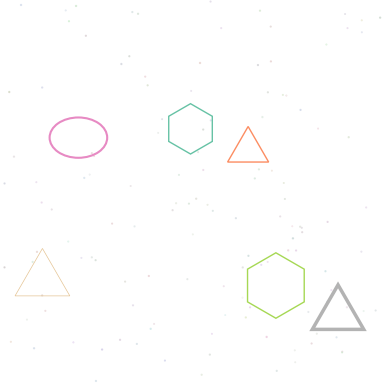[{"shape": "hexagon", "thickness": 1, "radius": 0.33, "center": [0.495, 0.665]}, {"shape": "triangle", "thickness": 1, "radius": 0.31, "center": [0.644, 0.61]}, {"shape": "oval", "thickness": 1.5, "radius": 0.37, "center": [0.204, 0.643]}, {"shape": "hexagon", "thickness": 1, "radius": 0.42, "center": [0.717, 0.258]}, {"shape": "triangle", "thickness": 0.5, "radius": 0.41, "center": [0.11, 0.273]}, {"shape": "triangle", "thickness": 2.5, "radius": 0.39, "center": [0.878, 0.183]}]